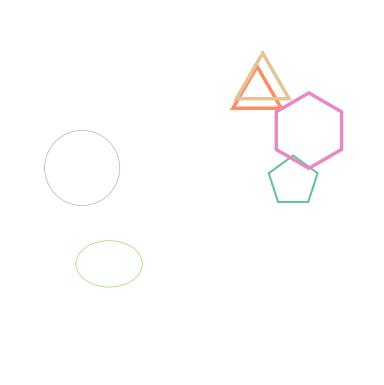[{"shape": "pentagon", "thickness": 1.5, "radius": 0.33, "center": [0.761, 0.529]}, {"shape": "triangle", "thickness": 2.5, "radius": 0.36, "center": [0.668, 0.755]}, {"shape": "hexagon", "thickness": 2.5, "radius": 0.49, "center": [0.802, 0.661]}, {"shape": "oval", "thickness": 0.5, "radius": 0.43, "center": [0.284, 0.315]}, {"shape": "triangle", "thickness": 2.5, "radius": 0.39, "center": [0.682, 0.783]}, {"shape": "circle", "thickness": 0.5, "radius": 0.49, "center": [0.213, 0.564]}]